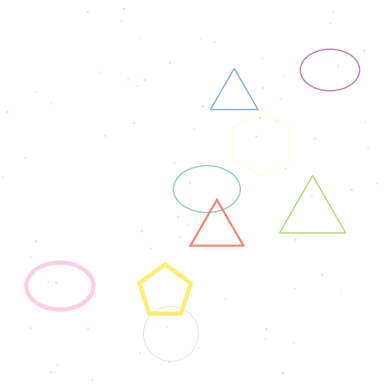[{"shape": "oval", "thickness": 1, "radius": 0.43, "center": [0.537, 0.509]}, {"shape": "hexagon", "thickness": 0.5, "radius": 0.42, "center": [0.68, 0.627]}, {"shape": "triangle", "thickness": 1.5, "radius": 0.4, "center": [0.563, 0.402]}, {"shape": "triangle", "thickness": 1, "radius": 0.36, "center": [0.608, 0.751]}, {"shape": "triangle", "thickness": 1, "radius": 0.5, "center": [0.812, 0.445]}, {"shape": "oval", "thickness": 3, "radius": 0.44, "center": [0.156, 0.257]}, {"shape": "oval", "thickness": 1, "radius": 0.39, "center": [0.857, 0.818]}, {"shape": "circle", "thickness": 0.5, "radius": 0.36, "center": [0.444, 0.133]}, {"shape": "pentagon", "thickness": 3, "radius": 0.35, "center": [0.429, 0.243]}]